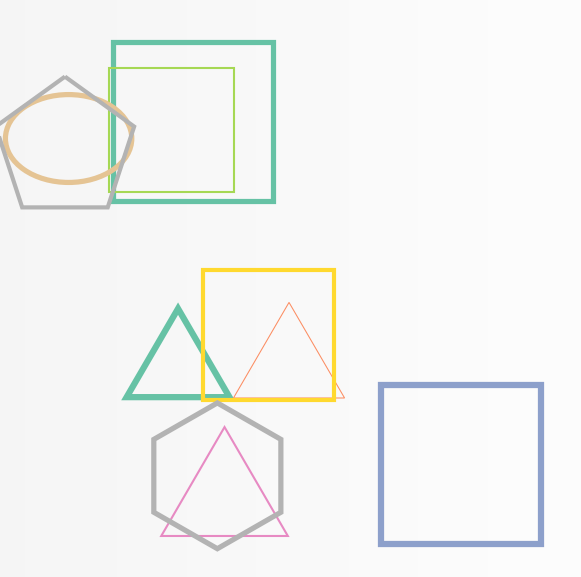[{"shape": "triangle", "thickness": 3, "radius": 0.51, "center": [0.306, 0.363]}, {"shape": "square", "thickness": 2.5, "radius": 0.69, "center": [0.332, 0.789]}, {"shape": "triangle", "thickness": 0.5, "radius": 0.55, "center": [0.497, 0.365]}, {"shape": "square", "thickness": 3, "radius": 0.69, "center": [0.793, 0.194]}, {"shape": "triangle", "thickness": 1, "radius": 0.63, "center": [0.386, 0.134]}, {"shape": "square", "thickness": 1, "radius": 0.54, "center": [0.294, 0.774]}, {"shape": "square", "thickness": 2, "radius": 0.56, "center": [0.462, 0.419]}, {"shape": "oval", "thickness": 2.5, "radius": 0.54, "center": [0.118, 0.759]}, {"shape": "hexagon", "thickness": 2.5, "radius": 0.63, "center": [0.374, 0.175]}, {"shape": "pentagon", "thickness": 2, "radius": 0.63, "center": [0.112, 0.741]}]